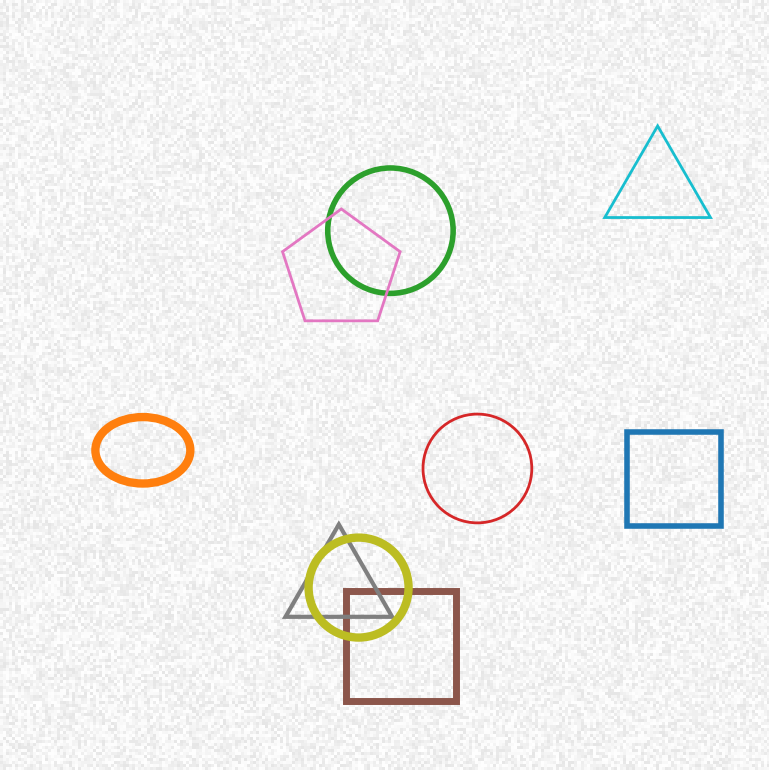[{"shape": "square", "thickness": 2, "radius": 0.3, "center": [0.875, 0.378]}, {"shape": "oval", "thickness": 3, "radius": 0.31, "center": [0.186, 0.415]}, {"shape": "circle", "thickness": 2, "radius": 0.41, "center": [0.507, 0.7]}, {"shape": "circle", "thickness": 1, "radius": 0.35, "center": [0.62, 0.392]}, {"shape": "square", "thickness": 2.5, "radius": 0.36, "center": [0.521, 0.161]}, {"shape": "pentagon", "thickness": 1, "radius": 0.4, "center": [0.443, 0.648]}, {"shape": "triangle", "thickness": 1.5, "radius": 0.4, "center": [0.44, 0.239]}, {"shape": "circle", "thickness": 3, "radius": 0.32, "center": [0.466, 0.237]}, {"shape": "triangle", "thickness": 1, "radius": 0.4, "center": [0.854, 0.757]}]